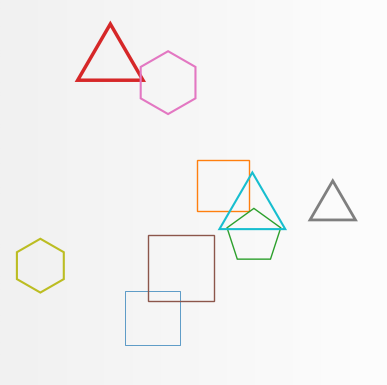[{"shape": "square", "thickness": 0.5, "radius": 0.35, "center": [0.394, 0.175]}, {"shape": "square", "thickness": 1, "radius": 0.33, "center": [0.575, 0.518]}, {"shape": "pentagon", "thickness": 1, "radius": 0.36, "center": [0.655, 0.386]}, {"shape": "triangle", "thickness": 2.5, "radius": 0.49, "center": [0.285, 0.84]}, {"shape": "square", "thickness": 1, "radius": 0.43, "center": [0.467, 0.304]}, {"shape": "hexagon", "thickness": 1.5, "radius": 0.41, "center": [0.434, 0.785]}, {"shape": "triangle", "thickness": 2, "radius": 0.34, "center": [0.859, 0.463]}, {"shape": "hexagon", "thickness": 1.5, "radius": 0.35, "center": [0.104, 0.31]}, {"shape": "triangle", "thickness": 1.5, "radius": 0.49, "center": [0.651, 0.454]}]